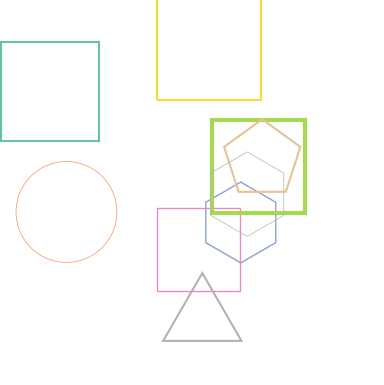[{"shape": "square", "thickness": 1.5, "radius": 0.64, "center": [0.13, 0.762]}, {"shape": "circle", "thickness": 0.5, "radius": 0.65, "center": [0.173, 0.449]}, {"shape": "hexagon", "thickness": 1, "radius": 0.52, "center": [0.625, 0.422]}, {"shape": "square", "thickness": 1, "radius": 0.54, "center": [0.516, 0.352]}, {"shape": "square", "thickness": 3, "radius": 0.61, "center": [0.671, 0.567]}, {"shape": "square", "thickness": 1.5, "radius": 0.67, "center": [0.543, 0.874]}, {"shape": "pentagon", "thickness": 1.5, "radius": 0.52, "center": [0.681, 0.586]}, {"shape": "hexagon", "thickness": 0.5, "radius": 0.55, "center": [0.642, 0.496]}, {"shape": "triangle", "thickness": 1.5, "radius": 0.59, "center": [0.525, 0.173]}]